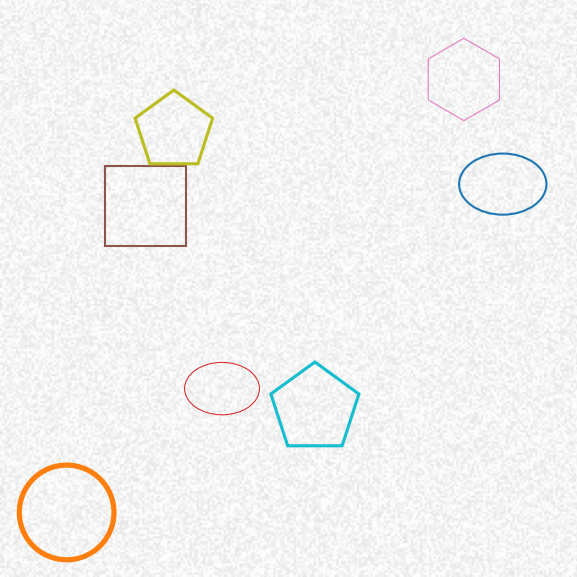[{"shape": "oval", "thickness": 1, "radius": 0.38, "center": [0.871, 0.68]}, {"shape": "circle", "thickness": 2.5, "radius": 0.41, "center": [0.115, 0.112]}, {"shape": "oval", "thickness": 0.5, "radius": 0.32, "center": [0.384, 0.326]}, {"shape": "square", "thickness": 1, "radius": 0.35, "center": [0.252, 0.642]}, {"shape": "hexagon", "thickness": 0.5, "radius": 0.36, "center": [0.803, 0.862]}, {"shape": "pentagon", "thickness": 1.5, "radius": 0.35, "center": [0.301, 0.773]}, {"shape": "pentagon", "thickness": 1.5, "radius": 0.4, "center": [0.545, 0.292]}]